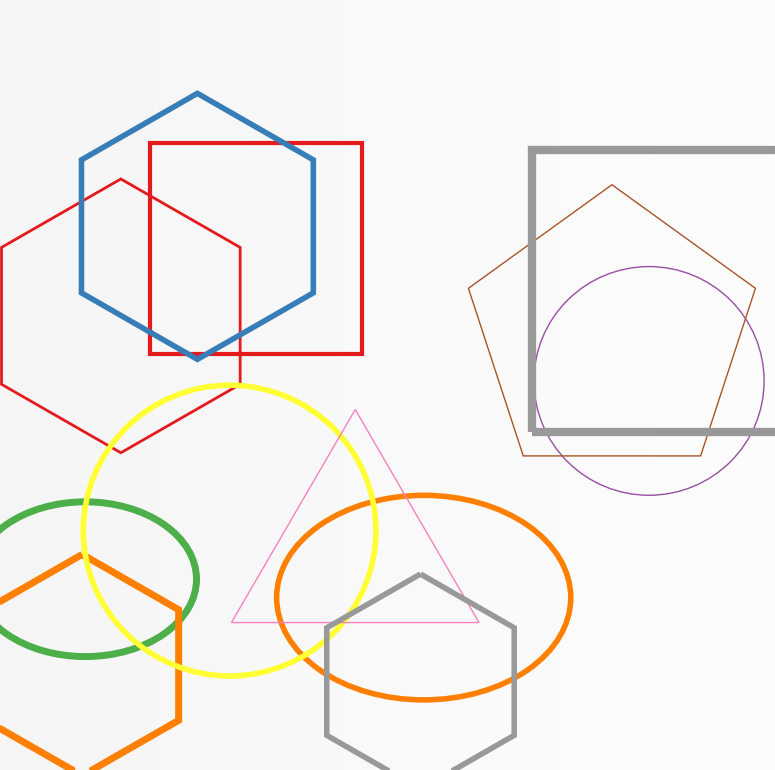[{"shape": "square", "thickness": 1.5, "radius": 0.69, "center": [0.331, 0.678]}, {"shape": "hexagon", "thickness": 1, "radius": 0.89, "center": [0.156, 0.59]}, {"shape": "hexagon", "thickness": 2, "radius": 0.86, "center": [0.255, 0.706]}, {"shape": "oval", "thickness": 2.5, "radius": 0.72, "center": [0.11, 0.248]}, {"shape": "circle", "thickness": 0.5, "radius": 0.74, "center": [0.837, 0.505]}, {"shape": "hexagon", "thickness": 2.5, "radius": 0.72, "center": [0.106, 0.136]}, {"shape": "oval", "thickness": 2, "radius": 0.95, "center": [0.547, 0.224]}, {"shape": "circle", "thickness": 2, "radius": 0.94, "center": [0.296, 0.311]}, {"shape": "pentagon", "thickness": 0.5, "radius": 0.97, "center": [0.79, 0.565]}, {"shape": "triangle", "thickness": 0.5, "radius": 0.92, "center": [0.458, 0.284]}, {"shape": "hexagon", "thickness": 2, "radius": 0.7, "center": [0.543, 0.115]}, {"shape": "square", "thickness": 3, "radius": 0.92, "center": [0.869, 0.622]}]